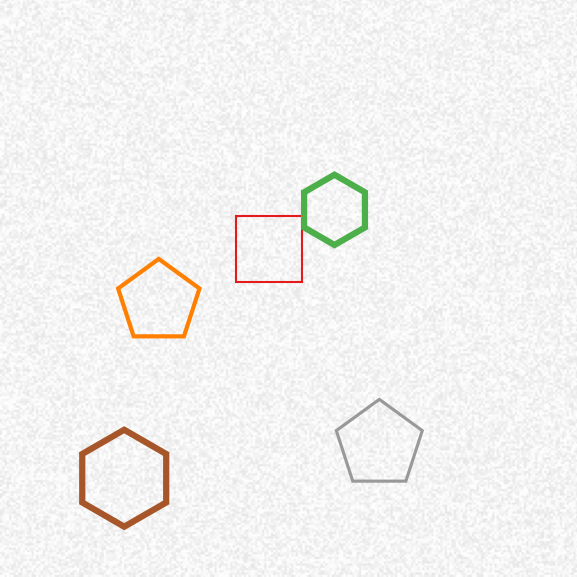[{"shape": "square", "thickness": 1, "radius": 0.29, "center": [0.466, 0.568]}, {"shape": "hexagon", "thickness": 3, "radius": 0.3, "center": [0.579, 0.636]}, {"shape": "pentagon", "thickness": 2, "radius": 0.37, "center": [0.275, 0.477]}, {"shape": "hexagon", "thickness": 3, "radius": 0.42, "center": [0.215, 0.171]}, {"shape": "pentagon", "thickness": 1.5, "radius": 0.39, "center": [0.657, 0.229]}]